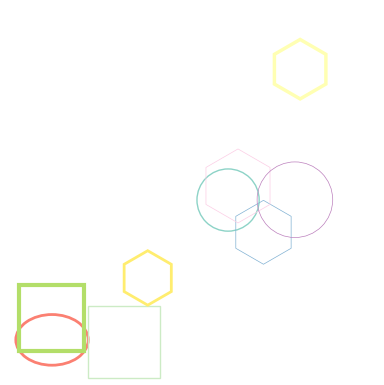[{"shape": "circle", "thickness": 1, "radius": 0.4, "center": [0.592, 0.48]}, {"shape": "hexagon", "thickness": 2.5, "radius": 0.39, "center": [0.78, 0.82]}, {"shape": "oval", "thickness": 2, "radius": 0.47, "center": [0.135, 0.117]}, {"shape": "hexagon", "thickness": 0.5, "radius": 0.41, "center": [0.684, 0.397]}, {"shape": "square", "thickness": 3, "radius": 0.43, "center": [0.134, 0.174]}, {"shape": "hexagon", "thickness": 0.5, "radius": 0.48, "center": [0.618, 0.517]}, {"shape": "circle", "thickness": 0.5, "radius": 0.49, "center": [0.766, 0.481]}, {"shape": "square", "thickness": 1, "radius": 0.47, "center": [0.322, 0.111]}, {"shape": "hexagon", "thickness": 2, "radius": 0.35, "center": [0.384, 0.278]}]